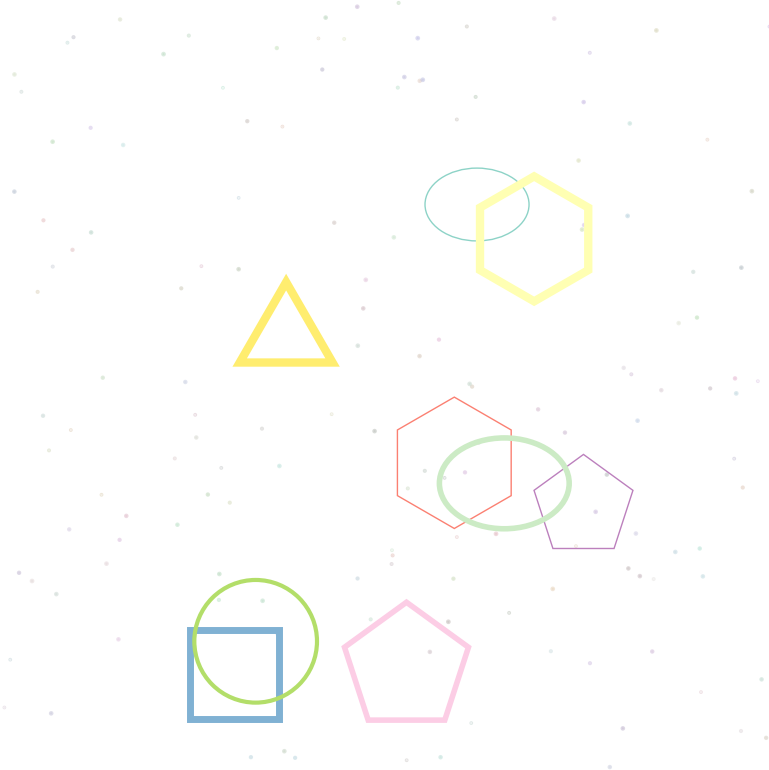[{"shape": "oval", "thickness": 0.5, "radius": 0.34, "center": [0.62, 0.734]}, {"shape": "hexagon", "thickness": 3, "radius": 0.41, "center": [0.694, 0.69]}, {"shape": "hexagon", "thickness": 0.5, "radius": 0.43, "center": [0.59, 0.399]}, {"shape": "square", "thickness": 2.5, "radius": 0.29, "center": [0.305, 0.124]}, {"shape": "circle", "thickness": 1.5, "radius": 0.4, "center": [0.332, 0.167]}, {"shape": "pentagon", "thickness": 2, "radius": 0.42, "center": [0.528, 0.133]}, {"shape": "pentagon", "thickness": 0.5, "radius": 0.34, "center": [0.758, 0.342]}, {"shape": "oval", "thickness": 2, "radius": 0.42, "center": [0.655, 0.372]}, {"shape": "triangle", "thickness": 3, "radius": 0.35, "center": [0.372, 0.564]}]